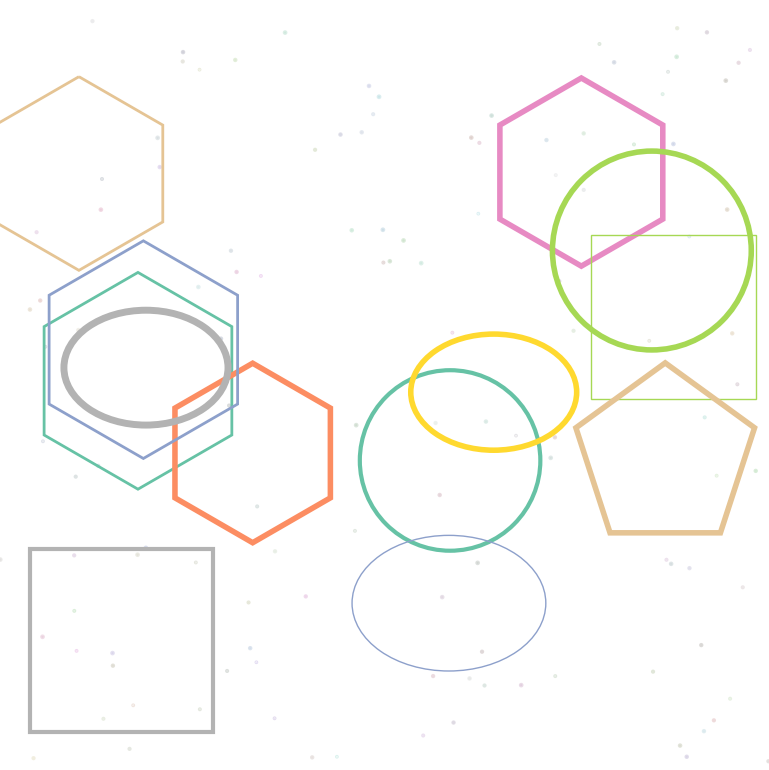[{"shape": "circle", "thickness": 1.5, "radius": 0.59, "center": [0.585, 0.402]}, {"shape": "hexagon", "thickness": 1, "radius": 0.7, "center": [0.179, 0.505]}, {"shape": "hexagon", "thickness": 2, "radius": 0.58, "center": [0.328, 0.412]}, {"shape": "hexagon", "thickness": 1, "radius": 0.71, "center": [0.186, 0.546]}, {"shape": "oval", "thickness": 0.5, "radius": 0.63, "center": [0.583, 0.217]}, {"shape": "hexagon", "thickness": 2, "radius": 0.61, "center": [0.755, 0.777]}, {"shape": "square", "thickness": 0.5, "radius": 0.53, "center": [0.875, 0.588]}, {"shape": "circle", "thickness": 2, "radius": 0.65, "center": [0.847, 0.675]}, {"shape": "oval", "thickness": 2, "radius": 0.54, "center": [0.641, 0.491]}, {"shape": "pentagon", "thickness": 2, "radius": 0.61, "center": [0.864, 0.407]}, {"shape": "hexagon", "thickness": 1, "radius": 0.63, "center": [0.103, 0.775]}, {"shape": "oval", "thickness": 2.5, "radius": 0.53, "center": [0.19, 0.523]}, {"shape": "square", "thickness": 1.5, "radius": 0.59, "center": [0.157, 0.168]}]